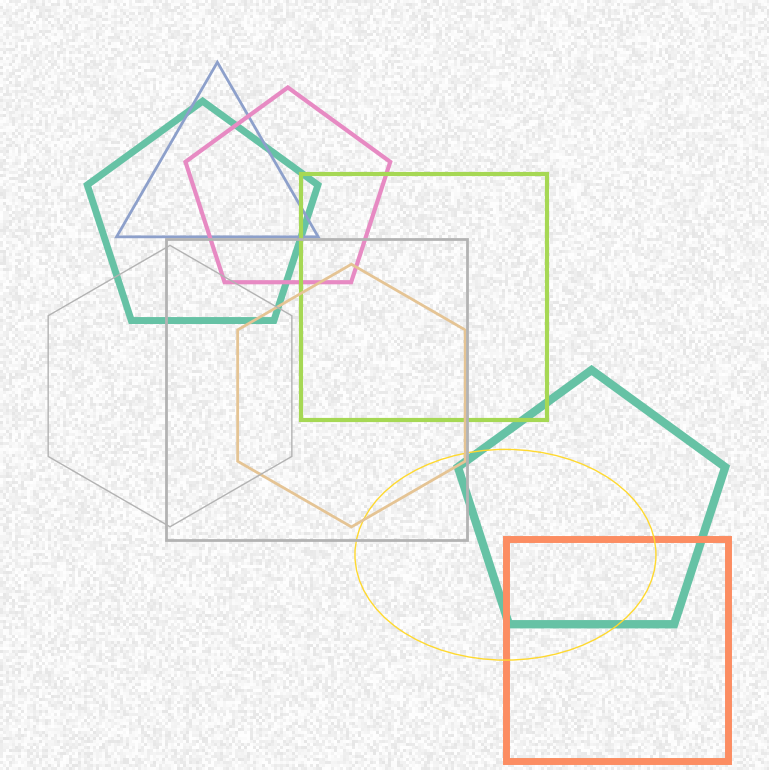[{"shape": "pentagon", "thickness": 2.5, "radius": 0.79, "center": [0.263, 0.711]}, {"shape": "pentagon", "thickness": 3, "radius": 0.91, "center": [0.768, 0.337]}, {"shape": "square", "thickness": 2.5, "radius": 0.72, "center": [0.802, 0.156]}, {"shape": "triangle", "thickness": 1, "radius": 0.76, "center": [0.282, 0.768]}, {"shape": "pentagon", "thickness": 1.5, "radius": 0.7, "center": [0.374, 0.747]}, {"shape": "square", "thickness": 1.5, "radius": 0.8, "center": [0.55, 0.614]}, {"shape": "oval", "thickness": 0.5, "radius": 0.98, "center": [0.656, 0.28]}, {"shape": "hexagon", "thickness": 1, "radius": 0.85, "center": [0.456, 0.486]}, {"shape": "hexagon", "thickness": 0.5, "radius": 0.91, "center": [0.221, 0.499]}, {"shape": "square", "thickness": 1, "radius": 0.98, "center": [0.411, 0.495]}]